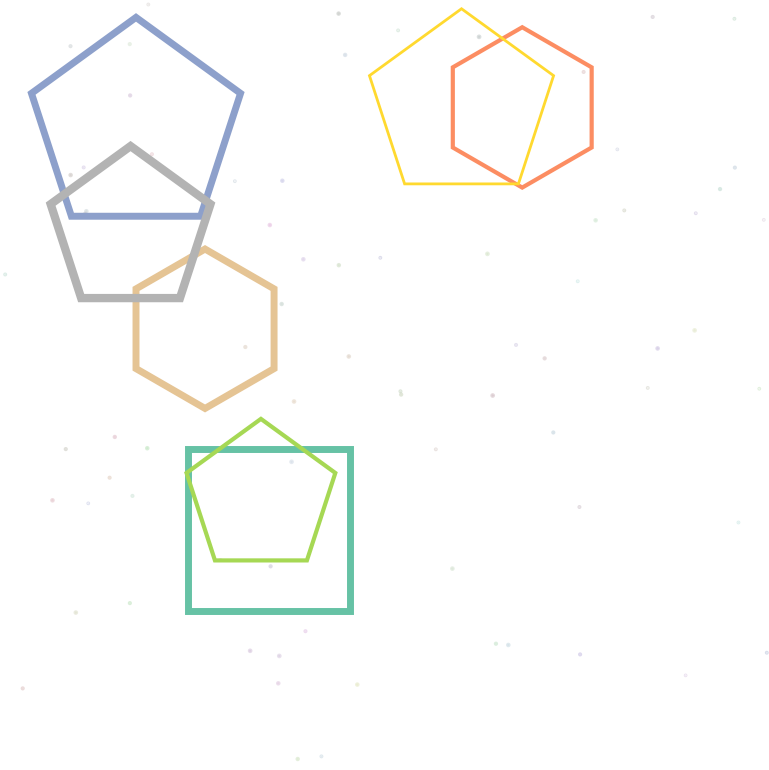[{"shape": "square", "thickness": 2.5, "radius": 0.53, "center": [0.349, 0.312]}, {"shape": "hexagon", "thickness": 1.5, "radius": 0.52, "center": [0.678, 0.86]}, {"shape": "pentagon", "thickness": 2.5, "radius": 0.71, "center": [0.177, 0.835]}, {"shape": "pentagon", "thickness": 1.5, "radius": 0.51, "center": [0.339, 0.354]}, {"shape": "pentagon", "thickness": 1, "radius": 0.63, "center": [0.599, 0.863]}, {"shape": "hexagon", "thickness": 2.5, "radius": 0.52, "center": [0.266, 0.573]}, {"shape": "pentagon", "thickness": 3, "radius": 0.55, "center": [0.17, 0.701]}]